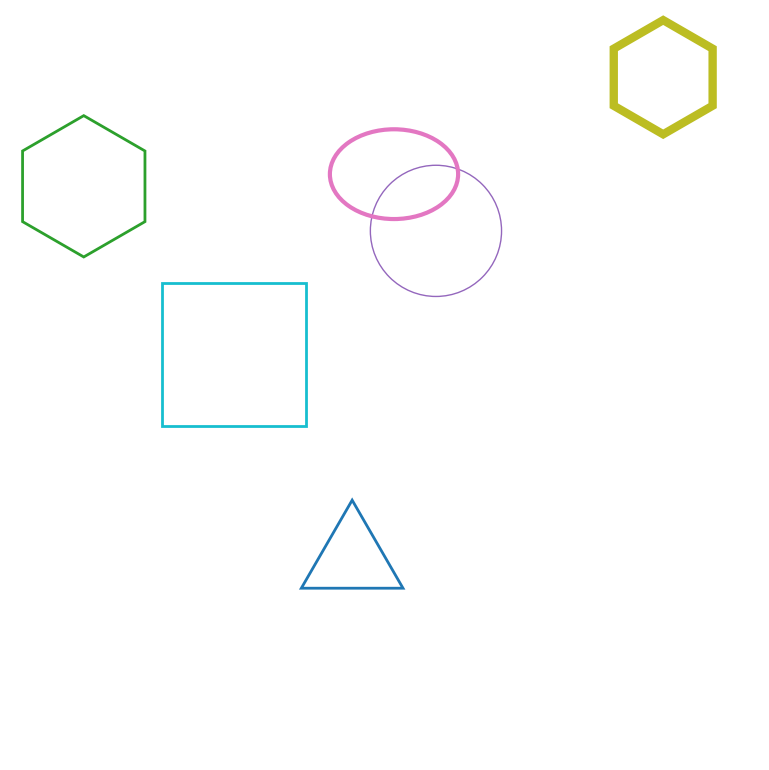[{"shape": "triangle", "thickness": 1, "radius": 0.38, "center": [0.457, 0.274]}, {"shape": "hexagon", "thickness": 1, "radius": 0.46, "center": [0.109, 0.758]}, {"shape": "circle", "thickness": 0.5, "radius": 0.43, "center": [0.566, 0.7]}, {"shape": "oval", "thickness": 1.5, "radius": 0.42, "center": [0.512, 0.774]}, {"shape": "hexagon", "thickness": 3, "radius": 0.37, "center": [0.861, 0.9]}, {"shape": "square", "thickness": 1, "radius": 0.47, "center": [0.304, 0.54]}]